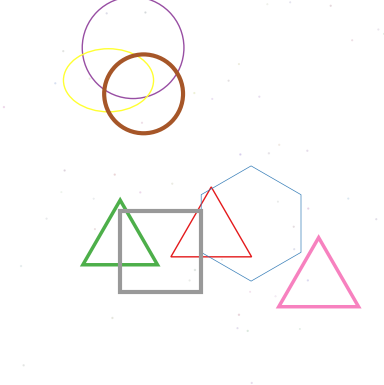[{"shape": "triangle", "thickness": 1, "radius": 0.61, "center": [0.549, 0.393]}, {"shape": "hexagon", "thickness": 0.5, "radius": 0.75, "center": [0.652, 0.419]}, {"shape": "triangle", "thickness": 2.5, "radius": 0.56, "center": [0.312, 0.368]}, {"shape": "circle", "thickness": 1, "radius": 0.66, "center": [0.346, 0.876]}, {"shape": "oval", "thickness": 1, "radius": 0.59, "center": [0.282, 0.792]}, {"shape": "circle", "thickness": 3, "radius": 0.51, "center": [0.373, 0.756]}, {"shape": "triangle", "thickness": 2.5, "radius": 0.6, "center": [0.828, 0.263]}, {"shape": "square", "thickness": 3, "radius": 0.53, "center": [0.418, 0.347]}]